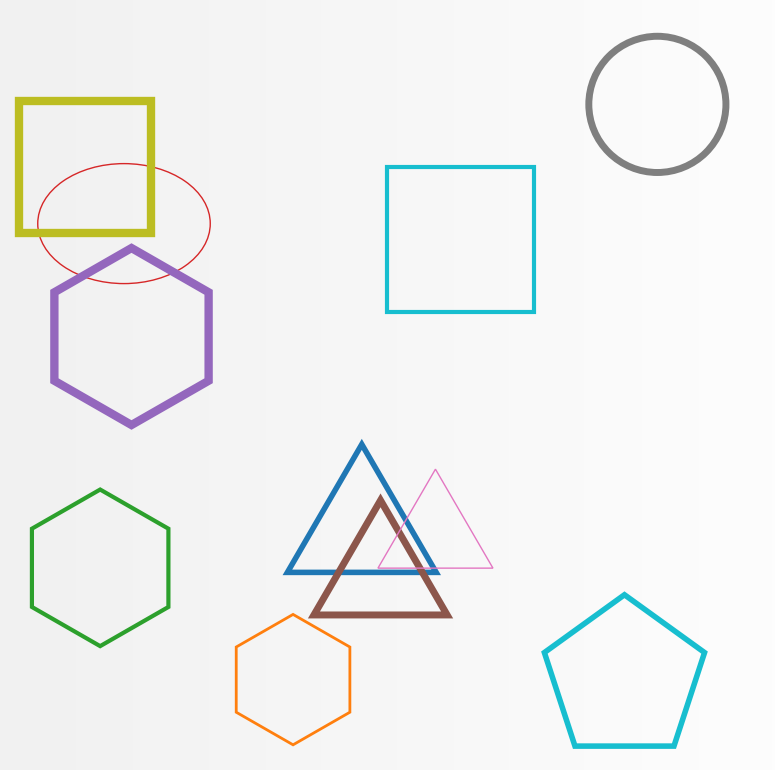[{"shape": "triangle", "thickness": 2, "radius": 0.55, "center": [0.467, 0.312]}, {"shape": "hexagon", "thickness": 1, "radius": 0.42, "center": [0.378, 0.117]}, {"shape": "hexagon", "thickness": 1.5, "radius": 0.51, "center": [0.129, 0.263]}, {"shape": "oval", "thickness": 0.5, "radius": 0.56, "center": [0.16, 0.71]}, {"shape": "hexagon", "thickness": 3, "radius": 0.57, "center": [0.17, 0.563]}, {"shape": "triangle", "thickness": 2.5, "radius": 0.5, "center": [0.491, 0.251]}, {"shape": "triangle", "thickness": 0.5, "radius": 0.43, "center": [0.562, 0.305]}, {"shape": "circle", "thickness": 2.5, "radius": 0.44, "center": [0.848, 0.864]}, {"shape": "square", "thickness": 3, "radius": 0.43, "center": [0.11, 0.783]}, {"shape": "square", "thickness": 1.5, "radius": 0.47, "center": [0.594, 0.689]}, {"shape": "pentagon", "thickness": 2, "radius": 0.54, "center": [0.806, 0.119]}]